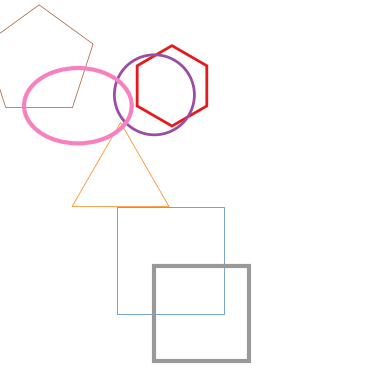[{"shape": "hexagon", "thickness": 2, "radius": 0.52, "center": [0.447, 0.777]}, {"shape": "square", "thickness": 0.5, "radius": 0.69, "center": [0.443, 0.323]}, {"shape": "circle", "thickness": 2, "radius": 0.52, "center": [0.401, 0.754]}, {"shape": "triangle", "thickness": 0.5, "radius": 0.73, "center": [0.313, 0.536]}, {"shape": "pentagon", "thickness": 0.5, "radius": 0.74, "center": [0.102, 0.84]}, {"shape": "oval", "thickness": 3, "radius": 0.7, "center": [0.202, 0.725]}, {"shape": "square", "thickness": 3, "radius": 0.62, "center": [0.523, 0.185]}]